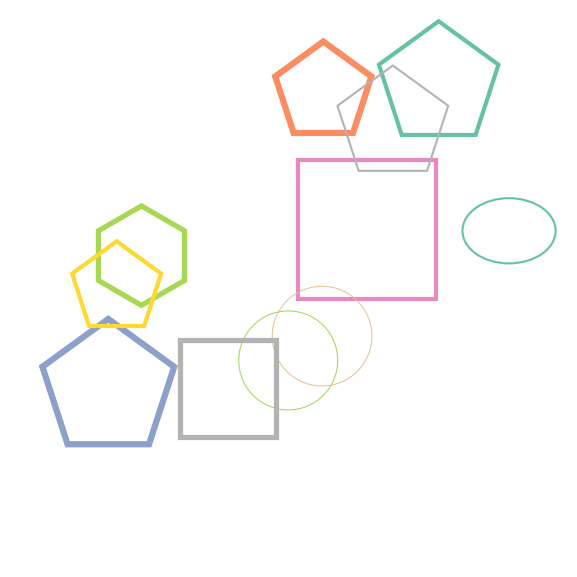[{"shape": "oval", "thickness": 1, "radius": 0.4, "center": [0.881, 0.599]}, {"shape": "pentagon", "thickness": 2, "radius": 0.54, "center": [0.76, 0.854]}, {"shape": "pentagon", "thickness": 3, "radius": 0.44, "center": [0.56, 0.84]}, {"shape": "pentagon", "thickness": 3, "radius": 0.6, "center": [0.188, 0.327]}, {"shape": "square", "thickness": 2, "radius": 0.6, "center": [0.635, 0.602]}, {"shape": "hexagon", "thickness": 2.5, "radius": 0.43, "center": [0.245, 0.556]}, {"shape": "circle", "thickness": 0.5, "radius": 0.43, "center": [0.499, 0.375]}, {"shape": "pentagon", "thickness": 2, "radius": 0.41, "center": [0.202, 0.5]}, {"shape": "circle", "thickness": 0.5, "radius": 0.43, "center": [0.558, 0.417]}, {"shape": "square", "thickness": 2.5, "radius": 0.42, "center": [0.395, 0.327]}, {"shape": "pentagon", "thickness": 1, "radius": 0.5, "center": [0.68, 0.785]}]